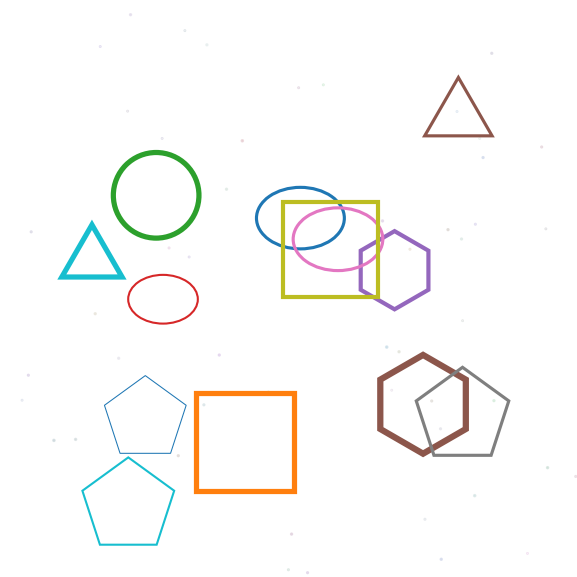[{"shape": "pentagon", "thickness": 0.5, "radius": 0.37, "center": [0.252, 0.274]}, {"shape": "oval", "thickness": 1.5, "radius": 0.38, "center": [0.52, 0.621]}, {"shape": "square", "thickness": 2.5, "radius": 0.43, "center": [0.424, 0.234]}, {"shape": "circle", "thickness": 2.5, "radius": 0.37, "center": [0.27, 0.661]}, {"shape": "oval", "thickness": 1, "radius": 0.3, "center": [0.282, 0.481]}, {"shape": "hexagon", "thickness": 2, "radius": 0.34, "center": [0.683, 0.531]}, {"shape": "triangle", "thickness": 1.5, "radius": 0.34, "center": [0.794, 0.798]}, {"shape": "hexagon", "thickness": 3, "radius": 0.43, "center": [0.733, 0.299]}, {"shape": "oval", "thickness": 1.5, "radius": 0.39, "center": [0.585, 0.585]}, {"shape": "pentagon", "thickness": 1.5, "radius": 0.42, "center": [0.801, 0.279]}, {"shape": "square", "thickness": 2, "radius": 0.41, "center": [0.572, 0.567]}, {"shape": "pentagon", "thickness": 1, "radius": 0.42, "center": [0.222, 0.124]}, {"shape": "triangle", "thickness": 2.5, "radius": 0.3, "center": [0.159, 0.55]}]